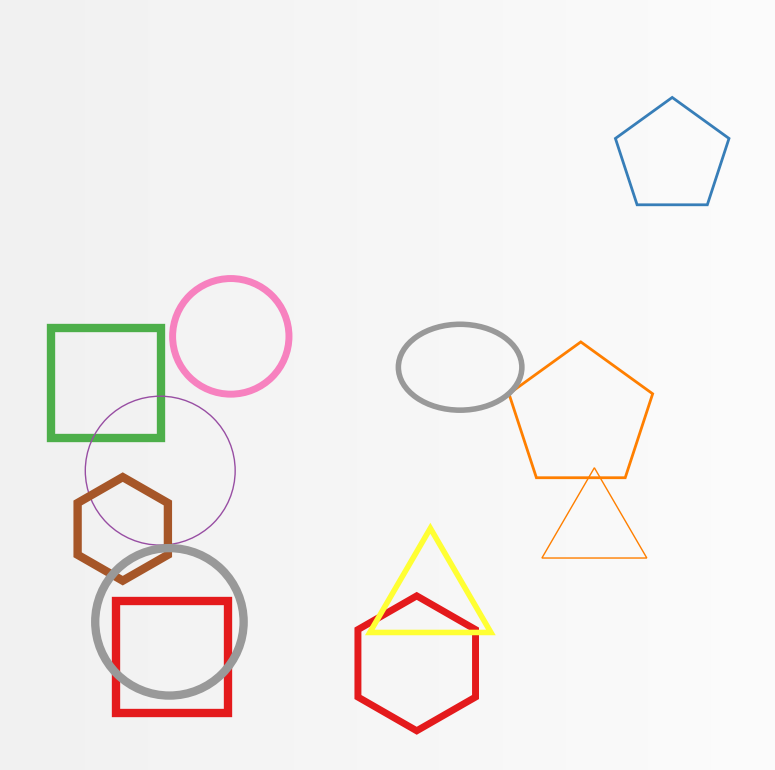[{"shape": "square", "thickness": 3, "radius": 0.36, "center": [0.222, 0.147]}, {"shape": "hexagon", "thickness": 2.5, "radius": 0.44, "center": [0.538, 0.139]}, {"shape": "pentagon", "thickness": 1, "radius": 0.39, "center": [0.867, 0.796]}, {"shape": "square", "thickness": 3, "radius": 0.36, "center": [0.137, 0.503]}, {"shape": "circle", "thickness": 0.5, "radius": 0.48, "center": [0.207, 0.389]}, {"shape": "pentagon", "thickness": 1, "radius": 0.49, "center": [0.749, 0.458]}, {"shape": "triangle", "thickness": 0.5, "radius": 0.39, "center": [0.767, 0.314]}, {"shape": "triangle", "thickness": 2, "radius": 0.45, "center": [0.555, 0.224]}, {"shape": "hexagon", "thickness": 3, "radius": 0.34, "center": [0.158, 0.313]}, {"shape": "circle", "thickness": 2.5, "radius": 0.38, "center": [0.298, 0.563]}, {"shape": "oval", "thickness": 2, "radius": 0.4, "center": [0.594, 0.523]}, {"shape": "circle", "thickness": 3, "radius": 0.48, "center": [0.219, 0.192]}]